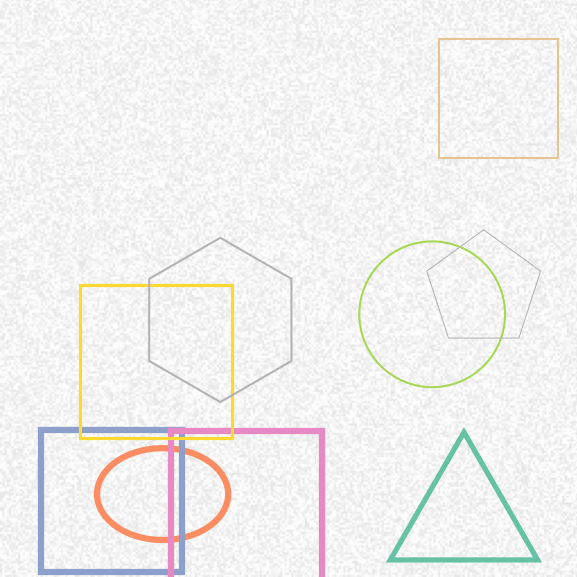[{"shape": "triangle", "thickness": 2.5, "radius": 0.74, "center": [0.803, 0.103]}, {"shape": "oval", "thickness": 3, "radius": 0.57, "center": [0.282, 0.144]}, {"shape": "square", "thickness": 3, "radius": 0.61, "center": [0.193, 0.132]}, {"shape": "square", "thickness": 3, "radius": 0.65, "center": [0.427, 0.123]}, {"shape": "circle", "thickness": 1, "radius": 0.63, "center": [0.748, 0.455]}, {"shape": "square", "thickness": 1.5, "radius": 0.66, "center": [0.27, 0.373]}, {"shape": "square", "thickness": 1, "radius": 0.52, "center": [0.863, 0.829]}, {"shape": "pentagon", "thickness": 0.5, "radius": 0.52, "center": [0.838, 0.498]}, {"shape": "hexagon", "thickness": 1, "radius": 0.71, "center": [0.382, 0.445]}]